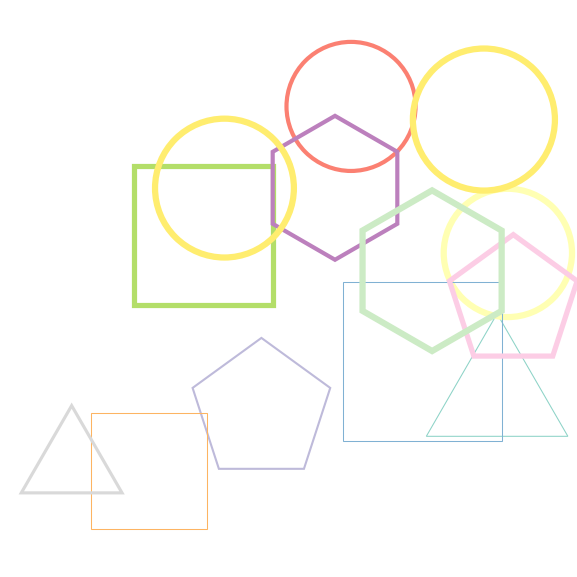[{"shape": "triangle", "thickness": 0.5, "radius": 0.71, "center": [0.861, 0.314]}, {"shape": "circle", "thickness": 3, "radius": 0.56, "center": [0.879, 0.561]}, {"shape": "pentagon", "thickness": 1, "radius": 0.63, "center": [0.453, 0.289]}, {"shape": "circle", "thickness": 2, "radius": 0.56, "center": [0.608, 0.815]}, {"shape": "square", "thickness": 0.5, "radius": 0.69, "center": [0.731, 0.373]}, {"shape": "square", "thickness": 0.5, "radius": 0.5, "center": [0.259, 0.184]}, {"shape": "square", "thickness": 2.5, "radius": 0.6, "center": [0.353, 0.591]}, {"shape": "pentagon", "thickness": 2.5, "radius": 0.58, "center": [0.889, 0.477]}, {"shape": "triangle", "thickness": 1.5, "radius": 0.5, "center": [0.124, 0.196]}, {"shape": "hexagon", "thickness": 2, "radius": 0.62, "center": [0.58, 0.674]}, {"shape": "hexagon", "thickness": 3, "radius": 0.7, "center": [0.748, 0.53]}, {"shape": "circle", "thickness": 3, "radius": 0.6, "center": [0.389, 0.673]}, {"shape": "circle", "thickness": 3, "radius": 0.61, "center": [0.838, 0.792]}]